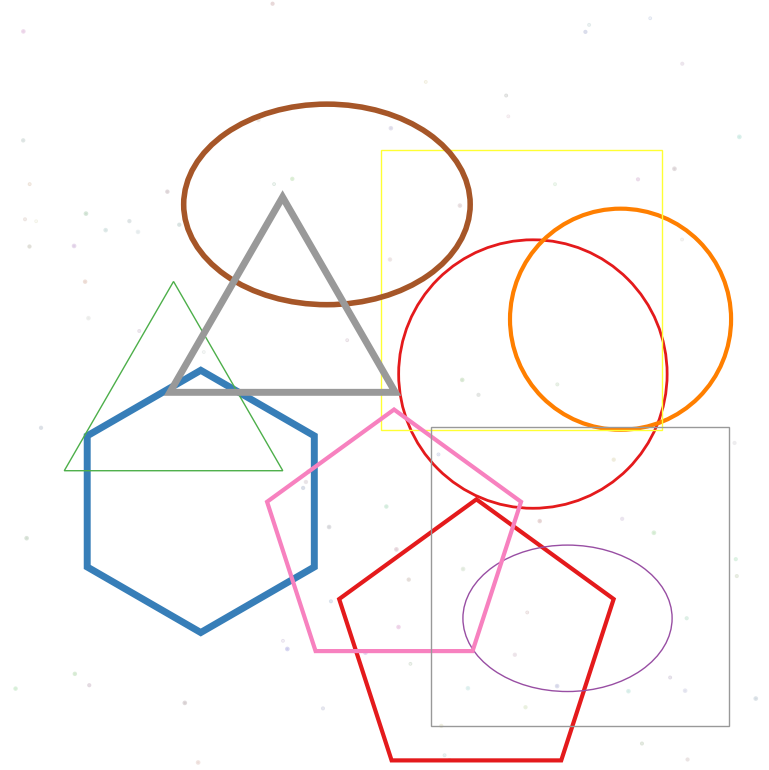[{"shape": "pentagon", "thickness": 1.5, "radius": 0.94, "center": [0.619, 0.164]}, {"shape": "circle", "thickness": 1, "radius": 0.87, "center": [0.692, 0.514]}, {"shape": "hexagon", "thickness": 2.5, "radius": 0.85, "center": [0.261, 0.349]}, {"shape": "triangle", "thickness": 0.5, "radius": 0.82, "center": [0.225, 0.471]}, {"shape": "oval", "thickness": 0.5, "radius": 0.68, "center": [0.737, 0.197]}, {"shape": "circle", "thickness": 1.5, "radius": 0.72, "center": [0.806, 0.585]}, {"shape": "square", "thickness": 0.5, "radius": 0.91, "center": [0.677, 0.623]}, {"shape": "oval", "thickness": 2, "radius": 0.93, "center": [0.425, 0.735]}, {"shape": "pentagon", "thickness": 1.5, "radius": 0.87, "center": [0.512, 0.295]}, {"shape": "triangle", "thickness": 2.5, "radius": 0.84, "center": [0.367, 0.575]}, {"shape": "square", "thickness": 0.5, "radius": 0.97, "center": [0.754, 0.251]}]